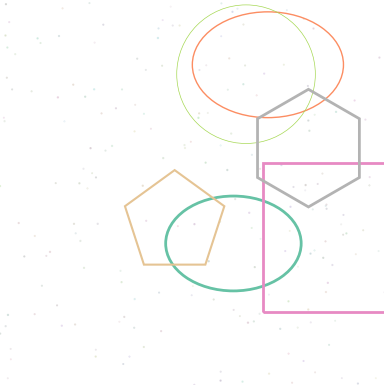[{"shape": "oval", "thickness": 2, "radius": 0.88, "center": [0.606, 0.368]}, {"shape": "oval", "thickness": 1, "radius": 0.98, "center": [0.696, 0.832]}, {"shape": "square", "thickness": 2, "radius": 0.97, "center": [0.877, 0.383]}, {"shape": "circle", "thickness": 0.5, "radius": 0.9, "center": [0.639, 0.807]}, {"shape": "pentagon", "thickness": 1.5, "radius": 0.68, "center": [0.454, 0.422]}, {"shape": "hexagon", "thickness": 2, "radius": 0.76, "center": [0.801, 0.615]}]